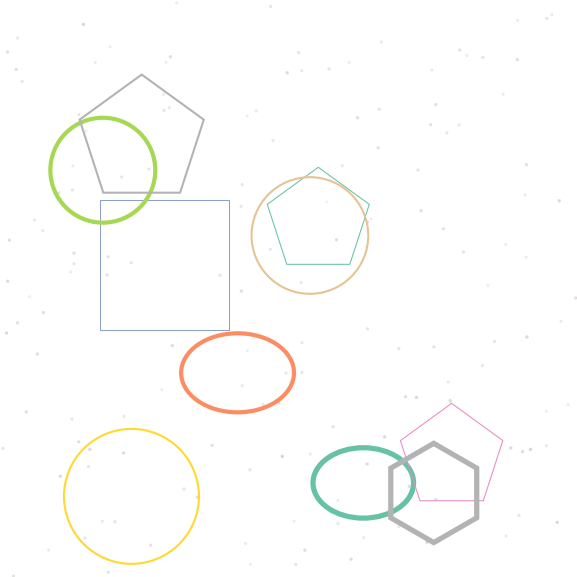[{"shape": "oval", "thickness": 2.5, "radius": 0.44, "center": [0.629, 0.163]}, {"shape": "pentagon", "thickness": 0.5, "radius": 0.46, "center": [0.551, 0.617]}, {"shape": "oval", "thickness": 2, "radius": 0.49, "center": [0.411, 0.354]}, {"shape": "square", "thickness": 0.5, "radius": 0.56, "center": [0.285, 0.54]}, {"shape": "pentagon", "thickness": 0.5, "radius": 0.47, "center": [0.782, 0.207]}, {"shape": "circle", "thickness": 2, "radius": 0.45, "center": [0.178, 0.704]}, {"shape": "circle", "thickness": 1, "radius": 0.58, "center": [0.228, 0.14]}, {"shape": "circle", "thickness": 1, "radius": 0.51, "center": [0.537, 0.591]}, {"shape": "pentagon", "thickness": 1, "radius": 0.57, "center": [0.245, 0.757]}, {"shape": "hexagon", "thickness": 2.5, "radius": 0.43, "center": [0.751, 0.146]}]